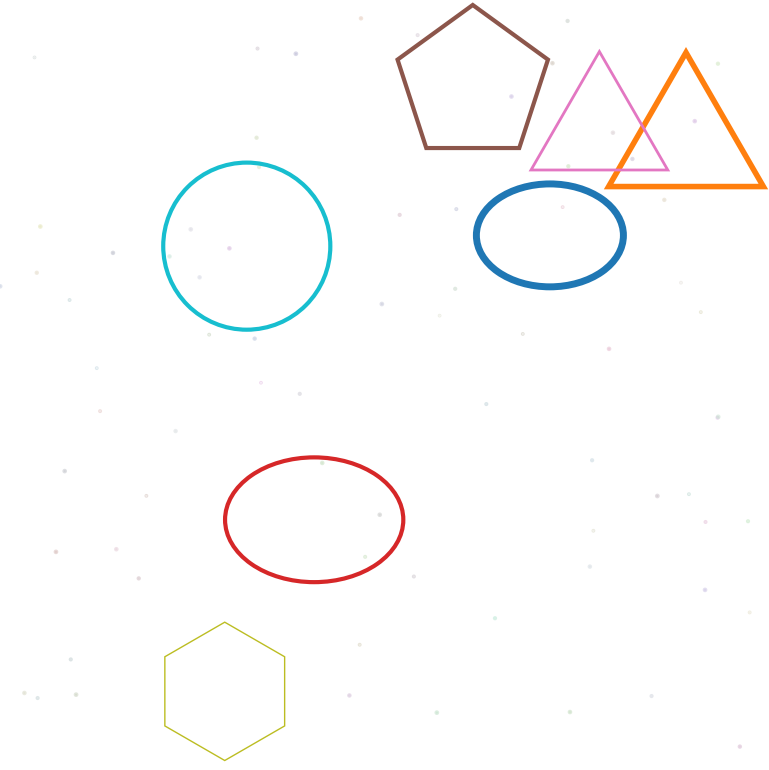[{"shape": "oval", "thickness": 2.5, "radius": 0.48, "center": [0.714, 0.694]}, {"shape": "triangle", "thickness": 2, "radius": 0.58, "center": [0.891, 0.816]}, {"shape": "oval", "thickness": 1.5, "radius": 0.58, "center": [0.408, 0.325]}, {"shape": "pentagon", "thickness": 1.5, "radius": 0.51, "center": [0.614, 0.891]}, {"shape": "triangle", "thickness": 1, "radius": 0.51, "center": [0.778, 0.83]}, {"shape": "hexagon", "thickness": 0.5, "radius": 0.45, "center": [0.292, 0.102]}, {"shape": "circle", "thickness": 1.5, "radius": 0.54, "center": [0.32, 0.68]}]